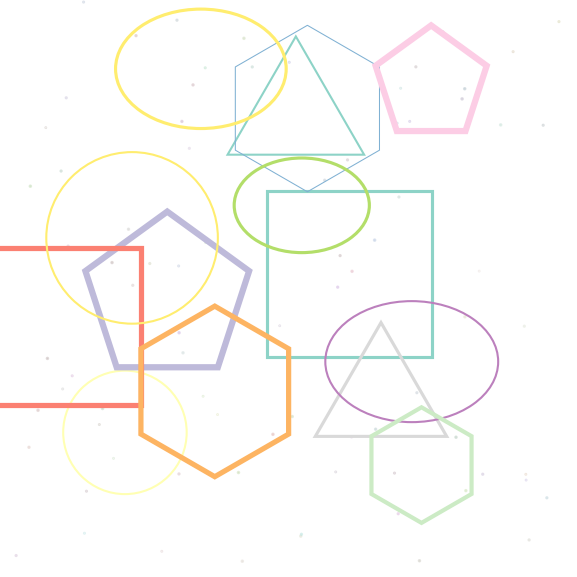[{"shape": "triangle", "thickness": 1, "radius": 0.68, "center": [0.512, 0.8]}, {"shape": "square", "thickness": 1.5, "radius": 0.72, "center": [0.605, 0.525]}, {"shape": "circle", "thickness": 1, "radius": 0.53, "center": [0.216, 0.25]}, {"shape": "pentagon", "thickness": 3, "radius": 0.75, "center": [0.29, 0.484]}, {"shape": "square", "thickness": 2.5, "radius": 0.68, "center": [0.109, 0.434]}, {"shape": "hexagon", "thickness": 0.5, "radius": 0.72, "center": [0.532, 0.811]}, {"shape": "hexagon", "thickness": 2.5, "radius": 0.74, "center": [0.372, 0.321]}, {"shape": "oval", "thickness": 1.5, "radius": 0.59, "center": [0.523, 0.644]}, {"shape": "pentagon", "thickness": 3, "radius": 0.51, "center": [0.747, 0.854]}, {"shape": "triangle", "thickness": 1.5, "radius": 0.66, "center": [0.66, 0.309]}, {"shape": "oval", "thickness": 1, "radius": 0.75, "center": [0.713, 0.373]}, {"shape": "hexagon", "thickness": 2, "radius": 0.5, "center": [0.73, 0.194]}, {"shape": "circle", "thickness": 1, "radius": 0.74, "center": [0.229, 0.587]}, {"shape": "oval", "thickness": 1.5, "radius": 0.74, "center": [0.348, 0.88]}]